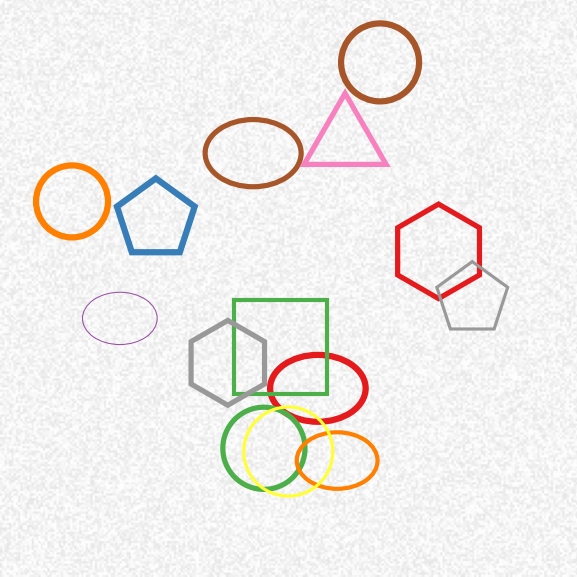[{"shape": "hexagon", "thickness": 2.5, "radius": 0.41, "center": [0.759, 0.564]}, {"shape": "oval", "thickness": 3, "radius": 0.41, "center": [0.55, 0.327]}, {"shape": "pentagon", "thickness": 3, "radius": 0.35, "center": [0.27, 0.62]}, {"shape": "square", "thickness": 2, "radius": 0.4, "center": [0.486, 0.398]}, {"shape": "circle", "thickness": 2.5, "radius": 0.36, "center": [0.457, 0.223]}, {"shape": "oval", "thickness": 0.5, "radius": 0.32, "center": [0.207, 0.448]}, {"shape": "oval", "thickness": 2, "radius": 0.35, "center": [0.584, 0.202]}, {"shape": "circle", "thickness": 3, "radius": 0.31, "center": [0.125, 0.65]}, {"shape": "circle", "thickness": 1.5, "radius": 0.39, "center": [0.499, 0.217]}, {"shape": "oval", "thickness": 2.5, "radius": 0.42, "center": [0.438, 0.734]}, {"shape": "circle", "thickness": 3, "radius": 0.34, "center": [0.658, 0.891]}, {"shape": "triangle", "thickness": 2.5, "radius": 0.41, "center": [0.598, 0.756]}, {"shape": "hexagon", "thickness": 2.5, "radius": 0.37, "center": [0.394, 0.371]}, {"shape": "pentagon", "thickness": 1.5, "radius": 0.32, "center": [0.818, 0.482]}]